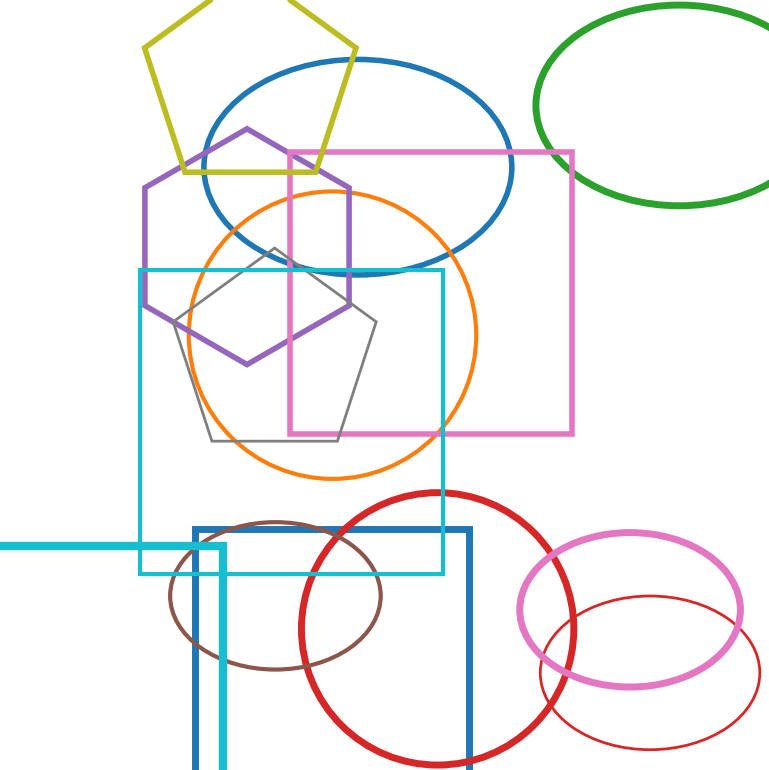[{"shape": "square", "thickness": 2.5, "radius": 0.89, "center": [0.432, 0.135]}, {"shape": "oval", "thickness": 2, "radius": 1.0, "center": [0.465, 0.783]}, {"shape": "circle", "thickness": 1.5, "radius": 0.93, "center": [0.432, 0.565]}, {"shape": "oval", "thickness": 2.5, "radius": 0.93, "center": [0.882, 0.863]}, {"shape": "oval", "thickness": 1, "radius": 0.71, "center": [0.844, 0.126]}, {"shape": "circle", "thickness": 2.5, "radius": 0.88, "center": [0.568, 0.183]}, {"shape": "hexagon", "thickness": 2, "radius": 0.77, "center": [0.321, 0.68]}, {"shape": "oval", "thickness": 1.5, "radius": 0.68, "center": [0.358, 0.226]}, {"shape": "square", "thickness": 2, "radius": 0.92, "center": [0.559, 0.619]}, {"shape": "oval", "thickness": 2.5, "radius": 0.72, "center": [0.818, 0.208]}, {"shape": "pentagon", "thickness": 1, "radius": 0.69, "center": [0.357, 0.539]}, {"shape": "pentagon", "thickness": 2, "radius": 0.72, "center": [0.325, 0.893]}, {"shape": "square", "thickness": 1.5, "radius": 0.99, "center": [0.378, 0.452]}, {"shape": "square", "thickness": 3, "radius": 0.74, "center": [0.142, 0.143]}]